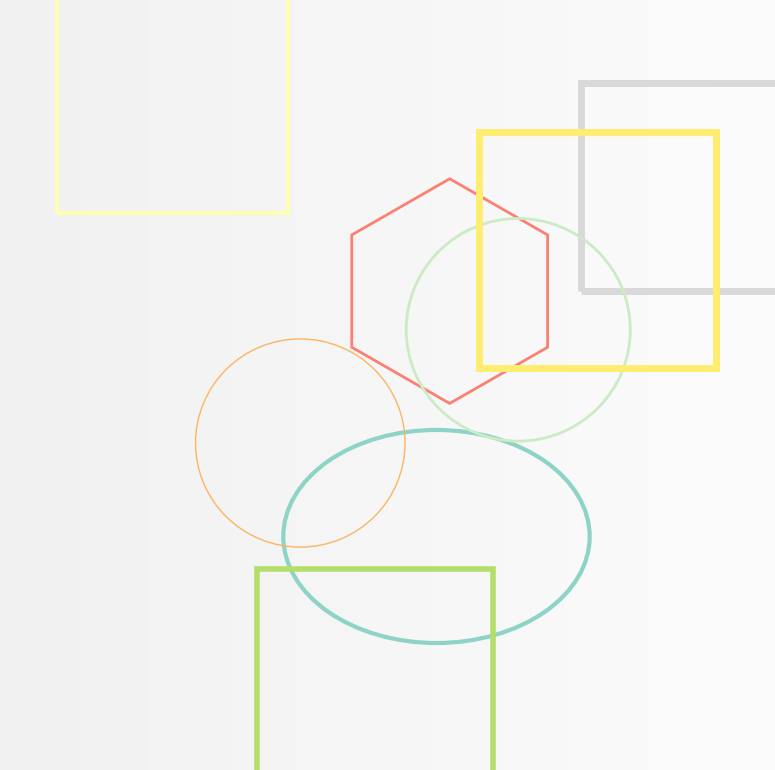[{"shape": "oval", "thickness": 1.5, "radius": 0.99, "center": [0.563, 0.303]}, {"shape": "square", "thickness": 1.5, "radius": 0.75, "center": [0.223, 0.872]}, {"shape": "hexagon", "thickness": 1, "radius": 0.73, "center": [0.58, 0.622]}, {"shape": "circle", "thickness": 0.5, "radius": 0.68, "center": [0.387, 0.425]}, {"shape": "square", "thickness": 2, "radius": 0.76, "center": [0.484, 0.11]}, {"shape": "square", "thickness": 2.5, "radius": 0.68, "center": [0.886, 0.757]}, {"shape": "circle", "thickness": 1, "radius": 0.72, "center": [0.669, 0.572]}, {"shape": "square", "thickness": 2.5, "radius": 0.76, "center": [0.771, 0.675]}]